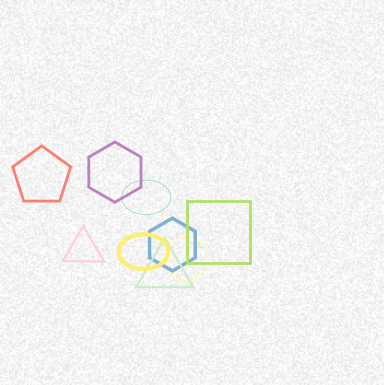[{"shape": "oval", "thickness": 0.5, "radius": 0.32, "center": [0.38, 0.487]}, {"shape": "hexagon", "thickness": 1, "radius": 0.31, "center": [0.485, 0.33]}, {"shape": "pentagon", "thickness": 2, "radius": 0.4, "center": [0.108, 0.542]}, {"shape": "hexagon", "thickness": 2.5, "radius": 0.34, "center": [0.448, 0.365]}, {"shape": "square", "thickness": 2, "radius": 0.41, "center": [0.567, 0.397]}, {"shape": "triangle", "thickness": 1.5, "radius": 0.31, "center": [0.216, 0.352]}, {"shape": "hexagon", "thickness": 2, "radius": 0.39, "center": [0.298, 0.553]}, {"shape": "triangle", "thickness": 1.5, "radius": 0.43, "center": [0.428, 0.297]}, {"shape": "oval", "thickness": 3, "radius": 0.32, "center": [0.373, 0.346]}]